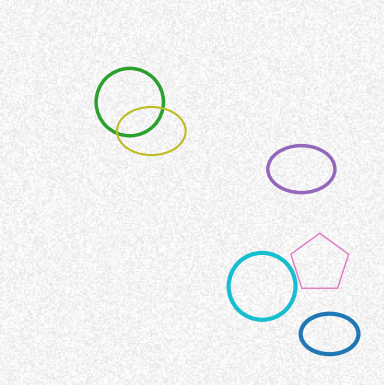[{"shape": "oval", "thickness": 3, "radius": 0.38, "center": [0.856, 0.133]}, {"shape": "circle", "thickness": 2.5, "radius": 0.44, "center": [0.337, 0.735]}, {"shape": "oval", "thickness": 2.5, "radius": 0.44, "center": [0.783, 0.561]}, {"shape": "pentagon", "thickness": 1, "radius": 0.39, "center": [0.83, 0.315]}, {"shape": "oval", "thickness": 1.5, "radius": 0.45, "center": [0.393, 0.66]}, {"shape": "circle", "thickness": 3, "radius": 0.43, "center": [0.681, 0.256]}]